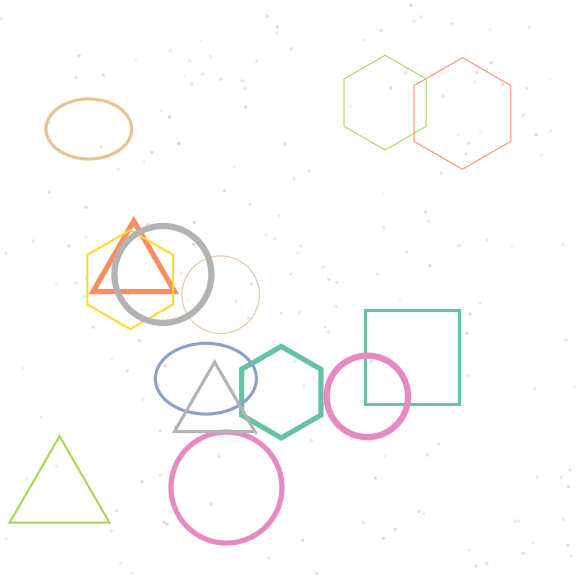[{"shape": "hexagon", "thickness": 2.5, "radius": 0.4, "center": [0.487, 0.32]}, {"shape": "square", "thickness": 1.5, "radius": 0.41, "center": [0.714, 0.382]}, {"shape": "hexagon", "thickness": 0.5, "radius": 0.48, "center": [0.801, 0.803]}, {"shape": "triangle", "thickness": 2.5, "radius": 0.41, "center": [0.232, 0.535]}, {"shape": "oval", "thickness": 1.5, "radius": 0.44, "center": [0.357, 0.343]}, {"shape": "circle", "thickness": 3, "radius": 0.35, "center": [0.636, 0.313]}, {"shape": "circle", "thickness": 2.5, "radius": 0.48, "center": [0.392, 0.155]}, {"shape": "hexagon", "thickness": 0.5, "radius": 0.41, "center": [0.667, 0.821]}, {"shape": "triangle", "thickness": 1, "radius": 0.5, "center": [0.103, 0.144]}, {"shape": "hexagon", "thickness": 1, "radius": 0.43, "center": [0.226, 0.515]}, {"shape": "oval", "thickness": 1.5, "radius": 0.37, "center": [0.154, 0.776]}, {"shape": "circle", "thickness": 0.5, "radius": 0.34, "center": [0.382, 0.489]}, {"shape": "triangle", "thickness": 1.5, "radius": 0.4, "center": [0.372, 0.292]}, {"shape": "circle", "thickness": 3, "radius": 0.42, "center": [0.282, 0.524]}]